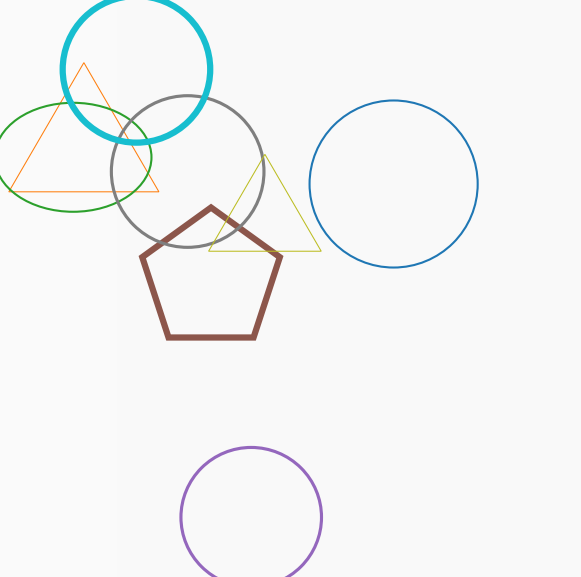[{"shape": "circle", "thickness": 1, "radius": 0.72, "center": [0.677, 0.681]}, {"shape": "triangle", "thickness": 0.5, "radius": 0.75, "center": [0.144, 0.742]}, {"shape": "oval", "thickness": 1, "radius": 0.67, "center": [0.126, 0.727]}, {"shape": "circle", "thickness": 1.5, "radius": 0.6, "center": [0.432, 0.103]}, {"shape": "pentagon", "thickness": 3, "radius": 0.62, "center": [0.363, 0.515]}, {"shape": "circle", "thickness": 1.5, "radius": 0.66, "center": [0.323, 0.702]}, {"shape": "triangle", "thickness": 0.5, "radius": 0.56, "center": [0.456, 0.62]}, {"shape": "circle", "thickness": 3, "radius": 0.63, "center": [0.235, 0.879]}]